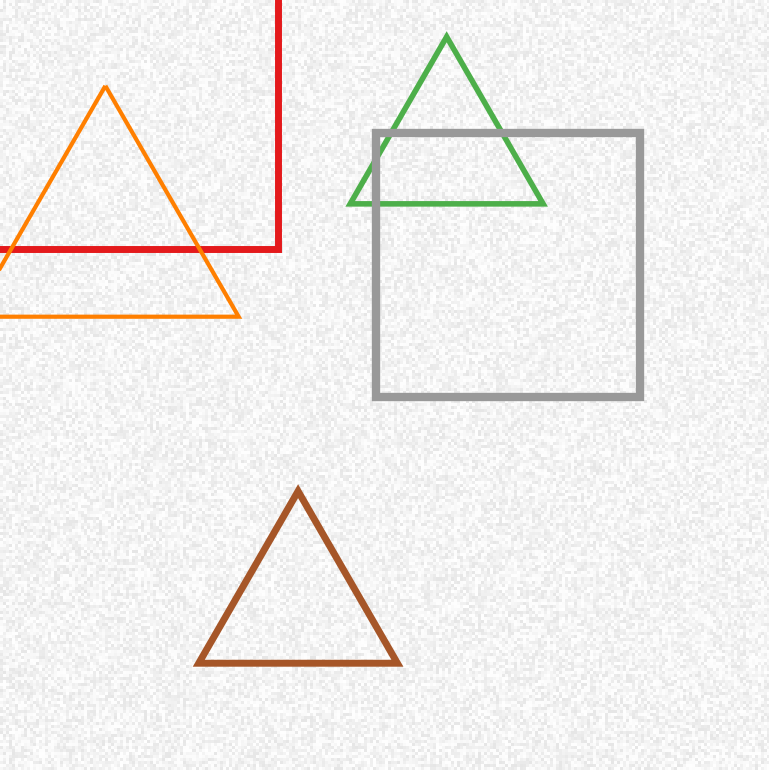[{"shape": "square", "thickness": 2.5, "radius": 0.95, "center": [0.17, 0.866]}, {"shape": "triangle", "thickness": 2, "radius": 0.72, "center": [0.58, 0.808]}, {"shape": "triangle", "thickness": 1.5, "radius": 1.0, "center": [0.137, 0.689]}, {"shape": "triangle", "thickness": 2.5, "radius": 0.74, "center": [0.387, 0.213]}, {"shape": "square", "thickness": 3, "radius": 0.86, "center": [0.66, 0.655]}]